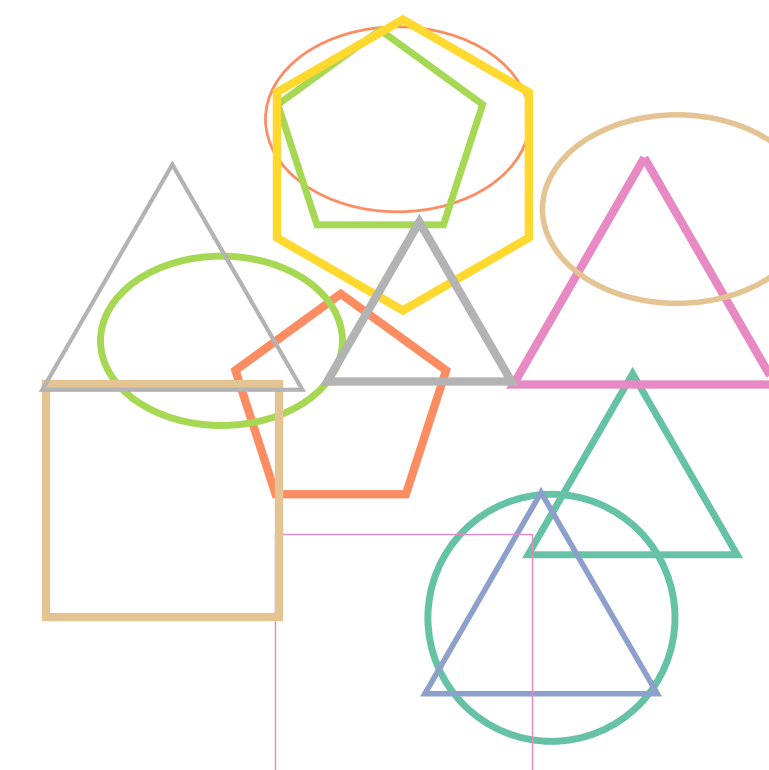[{"shape": "circle", "thickness": 2.5, "radius": 0.8, "center": [0.716, 0.198]}, {"shape": "triangle", "thickness": 2.5, "radius": 0.78, "center": [0.822, 0.358]}, {"shape": "oval", "thickness": 1, "radius": 0.86, "center": [0.516, 0.845]}, {"shape": "pentagon", "thickness": 3, "radius": 0.72, "center": [0.443, 0.475]}, {"shape": "triangle", "thickness": 2, "radius": 0.87, "center": [0.703, 0.186]}, {"shape": "triangle", "thickness": 3, "radius": 0.98, "center": [0.837, 0.599]}, {"shape": "square", "thickness": 0.5, "radius": 0.84, "center": [0.524, 0.139]}, {"shape": "pentagon", "thickness": 2.5, "radius": 0.7, "center": [0.494, 0.821]}, {"shape": "oval", "thickness": 2.5, "radius": 0.79, "center": [0.288, 0.557]}, {"shape": "hexagon", "thickness": 3, "radius": 0.94, "center": [0.523, 0.786]}, {"shape": "square", "thickness": 3, "radius": 0.76, "center": [0.211, 0.35]}, {"shape": "oval", "thickness": 2, "radius": 0.87, "center": [0.879, 0.728]}, {"shape": "triangle", "thickness": 3, "radius": 0.69, "center": [0.545, 0.574]}, {"shape": "triangle", "thickness": 1.5, "radius": 0.98, "center": [0.224, 0.591]}]